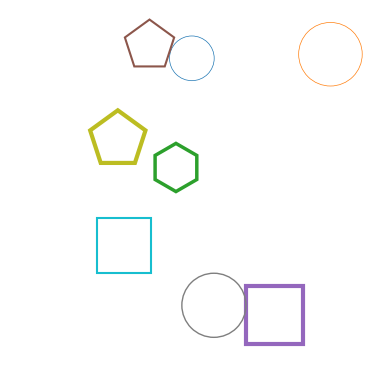[{"shape": "circle", "thickness": 0.5, "radius": 0.29, "center": [0.498, 0.849]}, {"shape": "circle", "thickness": 0.5, "radius": 0.41, "center": [0.858, 0.859]}, {"shape": "hexagon", "thickness": 2.5, "radius": 0.31, "center": [0.457, 0.565]}, {"shape": "square", "thickness": 3, "radius": 0.38, "center": [0.713, 0.181]}, {"shape": "pentagon", "thickness": 1.5, "radius": 0.34, "center": [0.388, 0.882]}, {"shape": "circle", "thickness": 1, "radius": 0.42, "center": [0.556, 0.207]}, {"shape": "pentagon", "thickness": 3, "radius": 0.38, "center": [0.306, 0.638]}, {"shape": "square", "thickness": 1.5, "radius": 0.35, "center": [0.321, 0.362]}]